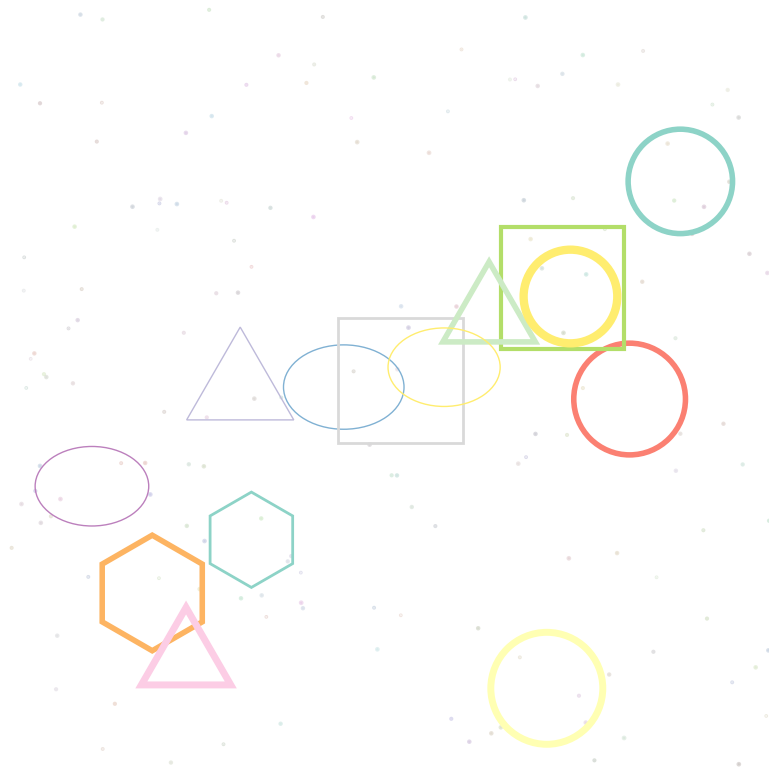[{"shape": "circle", "thickness": 2, "radius": 0.34, "center": [0.884, 0.764]}, {"shape": "hexagon", "thickness": 1, "radius": 0.31, "center": [0.326, 0.299]}, {"shape": "circle", "thickness": 2.5, "radius": 0.36, "center": [0.71, 0.106]}, {"shape": "triangle", "thickness": 0.5, "radius": 0.4, "center": [0.312, 0.495]}, {"shape": "circle", "thickness": 2, "radius": 0.36, "center": [0.818, 0.482]}, {"shape": "oval", "thickness": 0.5, "radius": 0.39, "center": [0.446, 0.497]}, {"shape": "hexagon", "thickness": 2, "radius": 0.38, "center": [0.198, 0.23]}, {"shape": "square", "thickness": 1.5, "radius": 0.4, "center": [0.731, 0.626]}, {"shape": "triangle", "thickness": 2.5, "radius": 0.34, "center": [0.242, 0.144]}, {"shape": "square", "thickness": 1, "radius": 0.4, "center": [0.52, 0.506]}, {"shape": "oval", "thickness": 0.5, "radius": 0.37, "center": [0.119, 0.369]}, {"shape": "triangle", "thickness": 2, "radius": 0.35, "center": [0.635, 0.591]}, {"shape": "circle", "thickness": 3, "radius": 0.3, "center": [0.741, 0.615]}, {"shape": "oval", "thickness": 0.5, "radius": 0.36, "center": [0.577, 0.523]}]